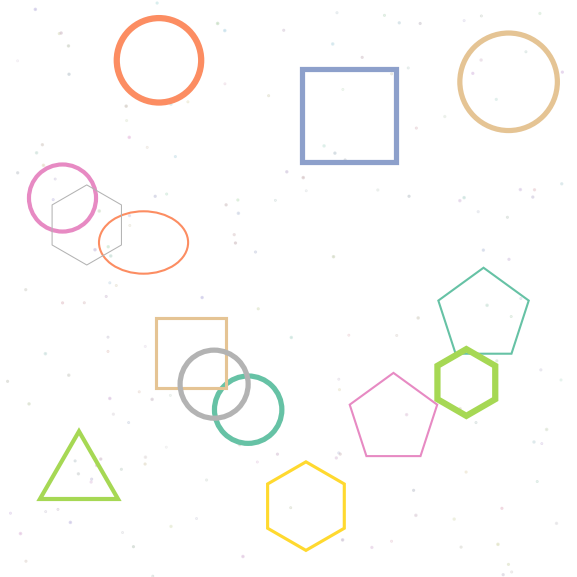[{"shape": "circle", "thickness": 2.5, "radius": 0.29, "center": [0.43, 0.29]}, {"shape": "pentagon", "thickness": 1, "radius": 0.41, "center": [0.837, 0.453]}, {"shape": "oval", "thickness": 1, "radius": 0.39, "center": [0.249, 0.579]}, {"shape": "circle", "thickness": 3, "radius": 0.37, "center": [0.275, 0.895]}, {"shape": "square", "thickness": 2.5, "radius": 0.4, "center": [0.604, 0.8]}, {"shape": "pentagon", "thickness": 1, "radius": 0.4, "center": [0.681, 0.274]}, {"shape": "circle", "thickness": 2, "radius": 0.29, "center": [0.108, 0.656]}, {"shape": "triangle", "thickness": 2, "radius": 0.39, "center": [0.137, 0.174]}, {"shape": "hexagon", "thickness": 3, "radius": 0.29, "center": [0.808, 0.337]}, {"shape": "hexagon", "thickness": 1.5, "radius": 0.38, "center": [0.53, 0.123]}, {"shape": "circle", "thickness": 2.5, "radius": 0.42, "center": [0.881, 0.858]}, {"shape": "square", "thickness": 1.5, "radius": 0.3, "center": [0.33, 0.389]}, {"shape": "hexagon", "thickness": 0.5, "radius": 0.35, "center": [0.15, 0.61]}, {"shape": "circle", "thickness": 2.5, "radius": 0.29, "center": [0.371, 0.334]}]